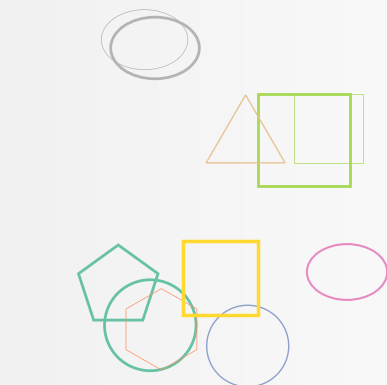[{"shape": "circle", "thickness": 2, "radius": 0.59, "center": [0.388, 0.155]}, {"shape": "pentagon", "thickness": 2, "radius": 0.54, "center": [0.305, 0.256]}, {"shape": "hexagon", "thickness": 0.5, "radius": 0.53, "center": [0.417, 0.145]}, {"shape": "circle", "thickness": 1, "radius": 0.53, "center": [0.639, 0.101]}, {"shape": "oval", "thickness": 1.5, "radius": 0.52, "center": [0.896, 0.294]}, {"shape": "square", "thickness": 2, "radius": 0.6, "center": [0.784, 0.637]}, {"shape": "square", "thickness": 0.5, "radius": 0.45, "center": [0.848, 0.666]}, {"shape": "square", "thickness": 2.5, "radius": 0.48, "center": [0.569, 0.277]}, {"shape": "triangle", "thickness": 1, "radius": 0.59, "center": [0.634, 0.636]}, {"shape": "oval", "thickness": 0.5, "radius": 0.56, "center": [0.373, 0.897]}, {"shape": "oval", "thickness": 2, "radius": 0.57, "center": [0.4, 0.875]}]